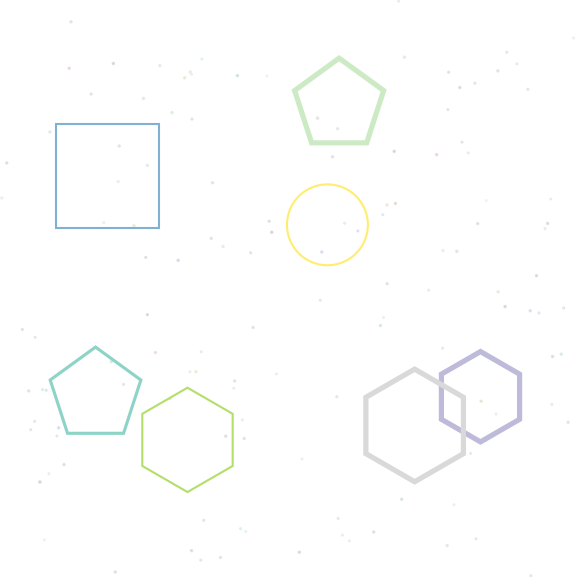[{"shape": "pentagon", "thickness": 1.5, "radius": 0.41, "center": [0.165, 0.316]}, {"shape": "hexagon", "thickness": 2.5, "radius": 0.39, "center": [0.832, 0.312]}, {"shape": "square", "thickness": 1, "radius": 0.45, "center": [0.186, 0.695]}, {"shape": "hexagon", "thickness": 1, "radius": 0.45, "center": [0.325, 0.237]}, {"shape": "hexagon", "thickness": 2.5, "radius": 0.49, "center": [0.718, 0.262]}, {"shape": "pentagon", "thickness": 2.5, "radius": 0.41, "center": [0.587, 0.817]}, {"shape": "circle", "thickness": 1, "radius": 0.35, "center": [0.567, 0.61]}]